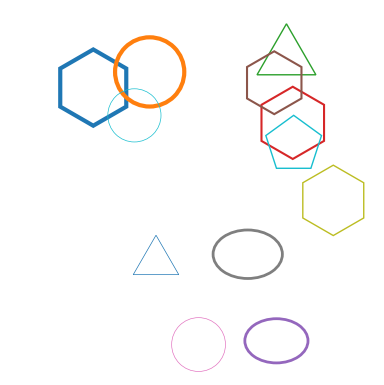[{"shape": "hexagon", "thickness": 3, "radius": 0.5, "center": [0.242, 0.773]}, {"shape": "triangle", "thickness": 0.5, "radius": 0.34, "center": [0.405, 0.321]}, {"shape": "circle", "thickness": 3, "radius": 0.45, "center": [0.389, 0.813]}, {"shape": "triangle", "thickness": 1, "radius": 0.44, "center": [0.744, 0.85]}, {"shape": "hexagon", "thickness": 1.5, "radius": 0.47, "center": [0.76, 0.681]}, {"shape": "oval", "thickness": 2, "radius": 0.41, "center": [0.718, 0.115]}, {"shape": "hexagon", "thickness": 1.5, "radius": 0.41, "center": [0.712, 0.785]}, {"shape": "circle", "thickness": 0.5, "radius": 0.35, "center": [0.516, 0.105]}, {"shape": "oval", "thickness": 2, "radius": 0.45, "center": [0.643, 0.34]}, {"shape": "hexagon", "thickness": 1, "radius": 0.46, "center": [0.866, 0.48]}, {"shape": "circle", "thickness": 0.5, "radius": 0.35, "center": [0.349, 0.7]}, {"shape": "pentagon", "thickness": 1, "radius": 0.38, "center": [0.763, 0.624]}]